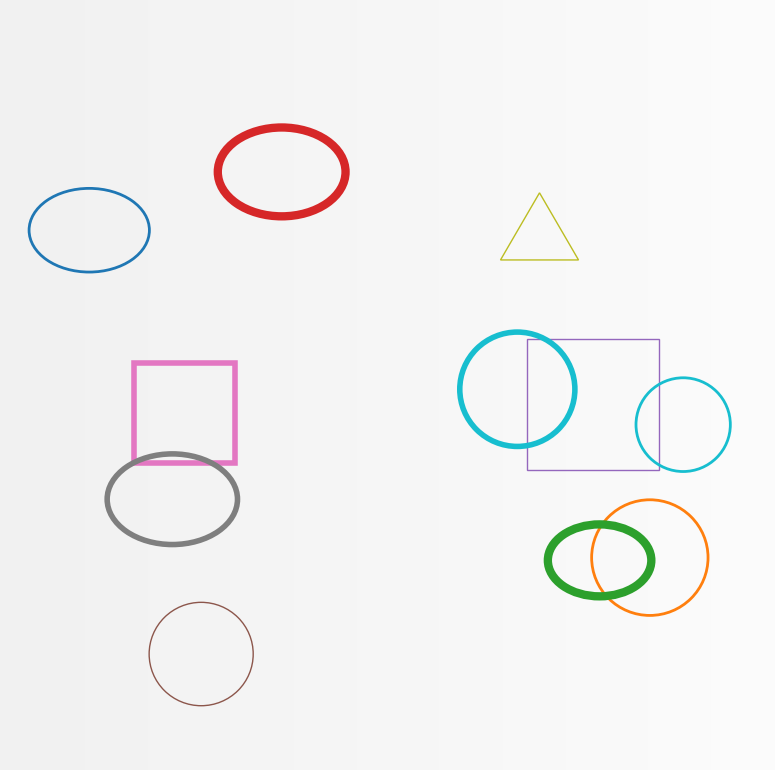[{"shape": "oval", "thickness": 1, "radius": 0.39, "center": [0.115, 0.701]}, {"shape": "circle", "thickness": 1, "radius": 0.38, "center": [0.838, 0.276]}, {"shape": "oval", "thickness": 3, "radius": 0.33, "center": [0.774, 0.272]}, {"shape": "oval", "thickness": 3, "radius": 0.41, "center": [0.363, 0.777]}, {"shape": "square", "thickness": 0.5, "radius": 0.43, "center": [0.765, 0.474]}, {"shape": "circle", "thickness": 0.5, "radius": 0.34, "center": [0.26, 0.151]}, {"shape": "square", "thickness": 2, "radius": 0.32, "center": [0.238, 0.464]}, {"shape": "oval", "thickness": 2, "radius": 0.42, "center": [0.222, 0.352]}, {"shape": "triangle", "thickness": 0.5, "radius": 0.29, "center": [0.696, 0.691]}, {"shape": "circle", "thickness": 2, "radius": 0.37, "center": [0.668, 0.494]}, {"shape": "circle", "thickness": 1, "radius": 0.3, "center": [0.882, 0.449]}]